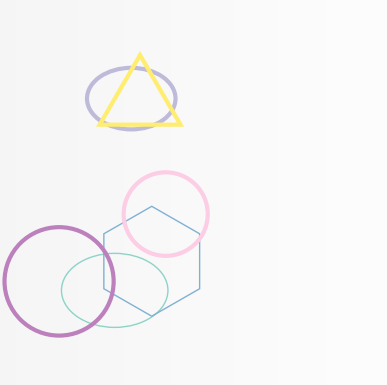[{"shape": "oval", "thickness": 1, "radius": 0.69, "center": [0.296, 0.246]}, {"shape": "oval", "thickness": 3, "radius": 0.57, "center": [0.339, 0.744]}, {"shape": "hexagon", "thickness": 1, "radius": 0.71, "center": [0.392, 0.321]}, {"shape": "circle", "thickness": 3, "radius": 0.54, "center": [0.428, 0.444]}, {"shape": "circle", "thickness": 3, "radius": 0.7, "center": [0.152, 0.269]}, {"shape": "triangle", "thickness": 3, "radius": 0.6, "center": [0.361, 0.736]}]